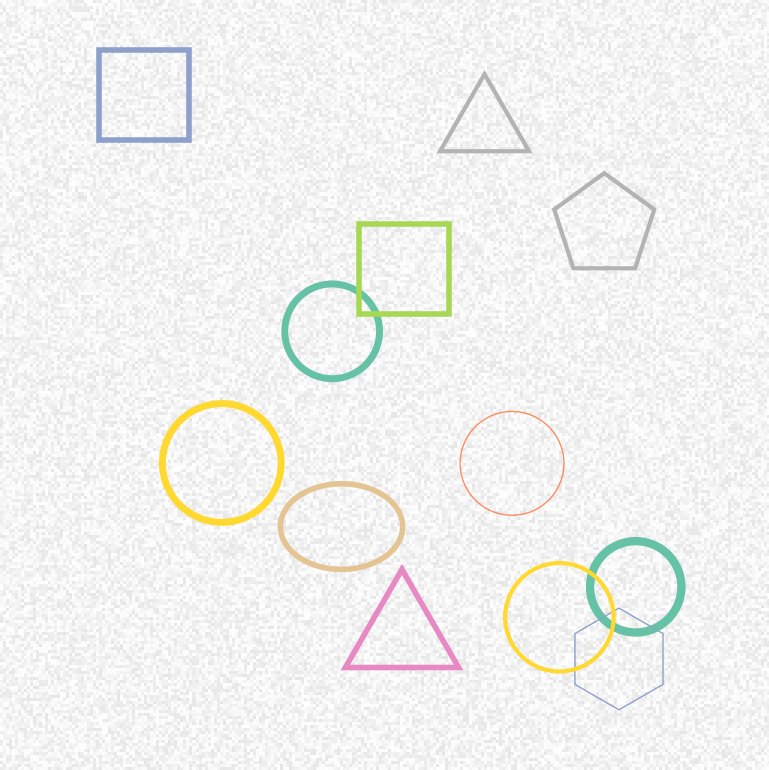[{"shape": "circle", "thickness": 3, "radius": 0.3, "center": [0.826, 0.238]}, {"shape": "circle", "thickness": 2.5, "radius": 0.31, "center": [0.431, 0.57]}, {"shape": "circle", "thickness": 0.5, "radius": 0.34, "center": [0.665, 0.398]}, {"shape": "square", "thickness": 2, "radius": 0.29, "center": [0.187, 0.877]}, {"shape": "hexagon", "thickness": 0.5, "radius": 0.33, "center": [0.804, 0.144]}, {"shape": "triangle", "thickness": 2, "radius": 0.42, "center": [0.522, 0.176]}, {"shape": "square", "thickness": 2, "radius": 0.29, "center": [0.525, 0.65]}, {"shape": "circle", "thickness": 2.5, "radius": 0.39, "center": [0.288, 0.399]}, {"shape": "circle", "thickness": 1.5, "radius": 0.35, "center": [0.726, 0.198]}, {"shape": "oval", "thickness": 2, "radius": 0.4, "center": [0.444, 0.316]}, {"shape": "triangle", "thickness": 1.5, "radius": 0.33, "center": [0.629, 0.837]}, {"shape": "pentagon", "thickness": 1.5, "radius": 0.34, "center": [0.785, 0.707]}]